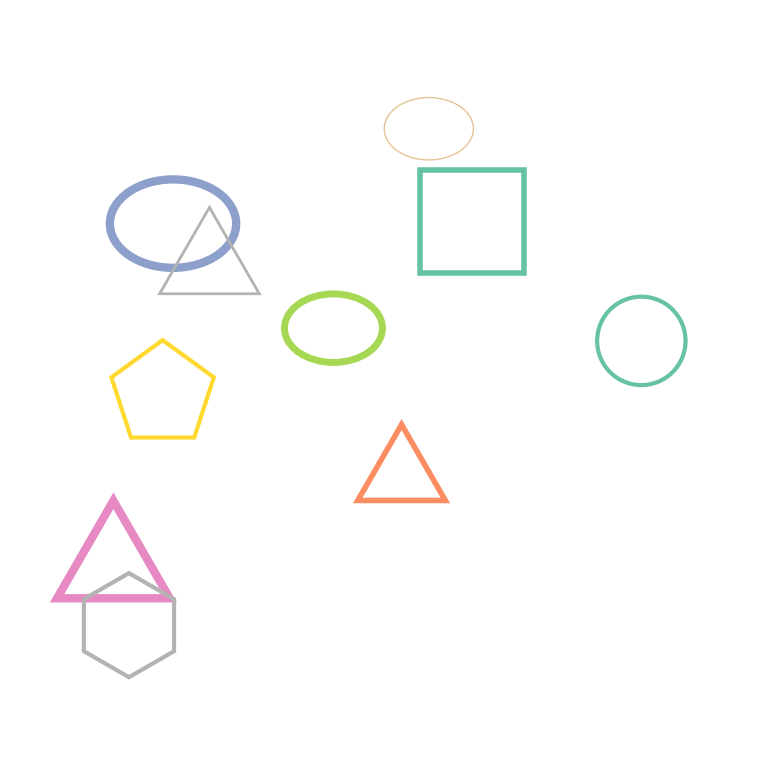[{"shape": "circle", "thickness": 1.5, "radius": 0.29, "center": [0.833, 0.557]}, {"shape": "square", "thickness": 2, "radius": 0.34, "center": [0.613, 0.713]}, {"shape": "triangle", "thickness": 2, "radius": 0.33, "center": [0.522, 0.383]}, {"shape": "oval", "thickness": 3, "radius": 0.41, "center": [0.225, 0.71]}, {"shape": "triangle", "thickness": 3, "radius": 0.42, "center": [0.147, 0.265]}, {"shape": "oval", "thickness": 2.5, "radius": 0.32, "center": [0.433, 0.574]}, {"shape": "pentagon", "thickness": 1.5, "radius": 0.35, "center": [0.211, 0.488]}, {"shape": "oval", "thickness": 0.5, "radius": 0.29, "center": [0.557, 0.833]}, {"shape": "hexagon", "thickness": 1.5, "radius": 0.34, "center": [0.167, 0.188]}, {"shape": "triangle", "thickness": 1, "radius": 0.37, "center": [0.272, 0.656]}]